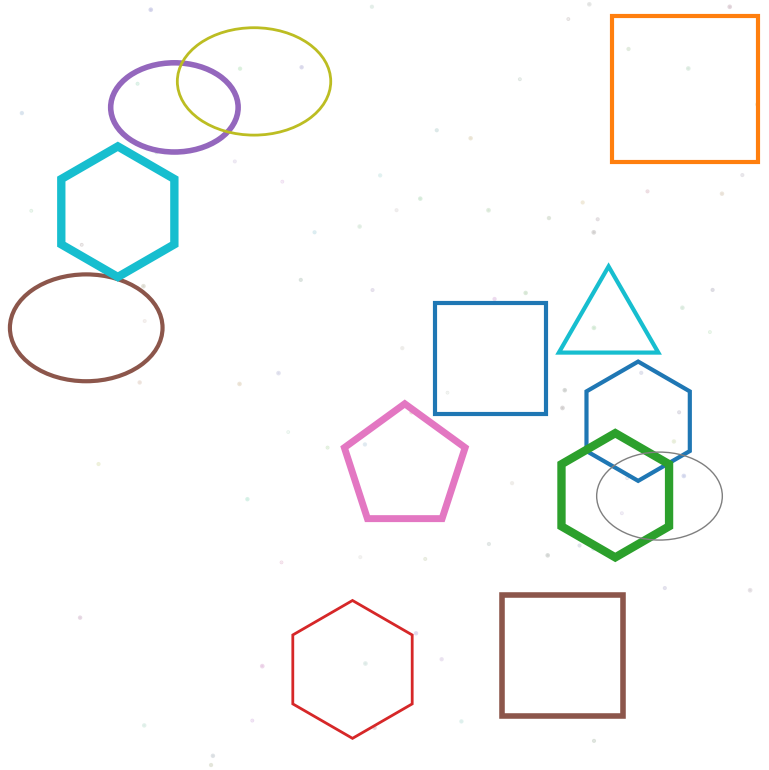[{"shape": "square", "thickness": 1.5, "radius": 0.36, "center": [0.637, 0.534]}, {"shape": "hexagon", "thickness": 1.5, "radius": 0.39, "center": [0.829, 0.453]}, {"shape": "square", "thickness": 1.5, "radius": 0.47, "center": [0.89, 0.885]}, {"shape": "hexagon", "thickness": 3, "radius": 0.4, "center": [0.799, 0.357]}, {"shape": "hexagon", "thickness": 1, "radius": 0.45, "center": [0.458, 0.131]}, {"shape": "oval", "thickness": 2, "radius": 0.41, "center": [0.227, 0.861]}, {"shape": "oval", "thickness": 1.5, "radius": 0.5, "center": [0.112, 0.574]}, {"shape": "square", "thickness": 2, "radius": 0.39, "center": [0.731, 0.149]}, {"shape": "pentagon", "thickness": 2.5, "radius": 0.41, "center": [0.526, 0.393]}, {"shape": "oval", "thickness": 0.5, "radius": 0.41, "center": [0.856, 0.356]}, {"shape": "oval", "thickness": 1, "radius": 0.5, "center": [0.33, 0.894]}, {"shape": "triangle", "thickness": 1.5, "radius": 0.37, "center": [0.79, 0.579]}, {"shape": "hexagon", "thickness": 3, "radius": 0.42, "center": [0.153, 0.725]}]